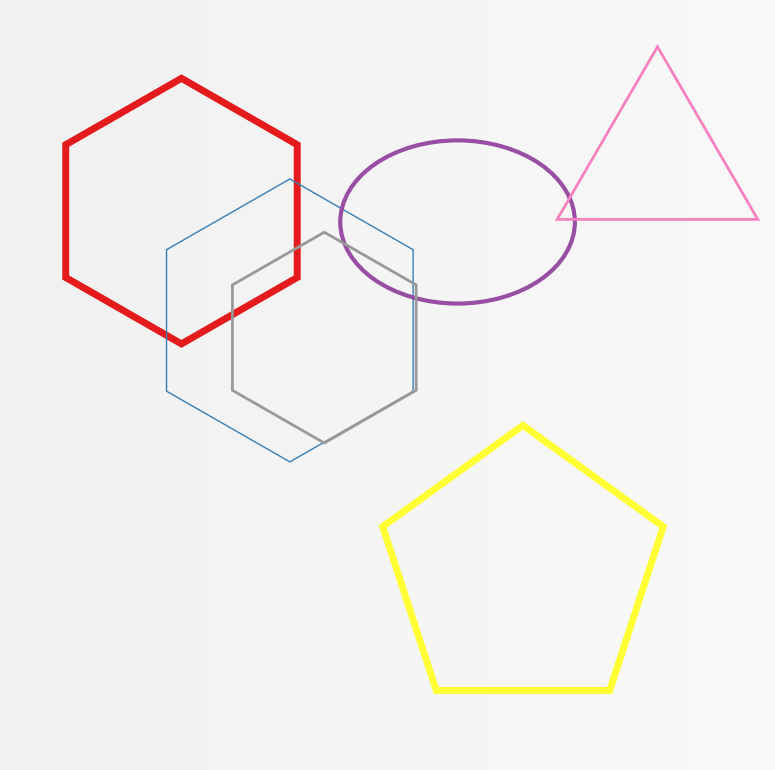[{"shape": "hexagon", "thickness": 2.5, "radius": 0.86, "center": [0.234, 0.726]}, {"shape": "hexagon", "thickness": 0.5, "radius": 0.92, "center": [0.374, 0.584]}, {"shape": "oval", "thickness": 1.5, "radius": 0.76, "center": [0.59, 0.712]}, {"shape": "pentagon", "thickness": 2.5, "radius": 0.95, "center": [0.675, 0.257]}, {"shape": "triangle", "thickness": 1, "radius": 0.75, "center": [0.848, 0.79]}, {"shape": "hexagon", "thickness": 1, "radius": 0.68, "center": [0.418, 0.562]}]